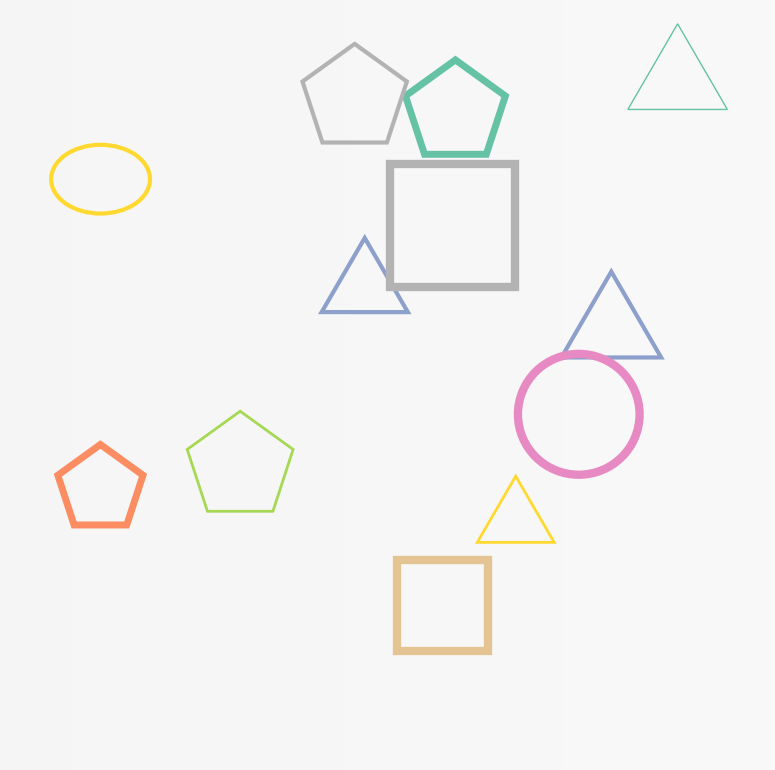[{"shape": "triangle", "thickness": 0.5, "radius": 0.37, "center": [0.874, 0.895]}, {"shape": "pentagon", "thickness": 2.5, "radius": 0.34, "center": [0.588, 0.854]}, {"shape": "pentagon", "thickness": 2.5, "radius": 0.29, "center": [0.13, 0.365]}, {"shape": "triangle", "thickness": 1.5, "radius": 0.37, "center": [0.789, 0.573]}, {"shape": "triangle", "thickness": 1.5, "radius": 0.32, "center": [0.471, 0.627]}, {"shape": "circle", "thickness": 3, "radius": 0.39, "center": [0.747, 0.462]}, {"shape": "pentagon", "thickness": 1, "radius": 0.36, "center": [0.31, 0.394]}, {"shape": "triangle", "thickness": 1, "radius": 0.29, "center": [0.665, 0.324]}, {"shape": "oval", "thickness": 1.5, "radius": 0.32, "center": [0.13, 0.767]}, {"shape": "square", "thickness": 3, "radius": 0.3, "center": [0.571, 0.213]}, {"shape": "square", "thickness": 3, "radius": 0.4, "center": [0.584, 0.707]}, {"shape": "pentagon", "thickness": 1.5, "radius": 0.35, "center": [0.458, 0.872]}]